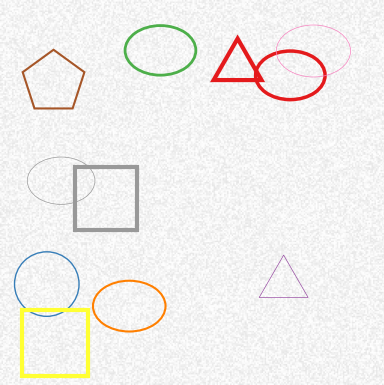[{"shape": "triangle", "thickness": 3, "radius": 0.36, "center": [0.617, 0.828]}, {"shape": "oval", "thickness": 2.5, "radius": 0.45, "center": [0.754, 0.804]}, {"shape": "circle", "thickness": 1, "radius": 0.42, "center": [0.121, 0.262]}, {"shape": "oval", "thickness": 2, "radius": 0.46, "center": [0.417, 0.869]}, {"shape": "triangle", "thickness": 0.5, "radius": 0.37, "center": [0.737, 0.264]}, {"shape": "oval", "thickness": 1.5, "radius": 0.47, "center": [0.336, 0.205]}, {"shape": "square", "thickness": 3, "radius": 0.43, "center": [0.142, 0.109]}, {"shape": "pentagon", "thickness": 1.5, "radius": 0.42, "center": [0.139, 0.786]}, {"shape": "oval", "thickness": 0.5, "radius": 0.48, "center": [0.814, 0.868]}, {"shape": "square", "thickness": 3, "radius": 0.41, "center": [0.275, 0.484]}, {"shape": "oval", "thickness": 0.5, "radius": 0.44, "center": [0.159, 0.531]}]